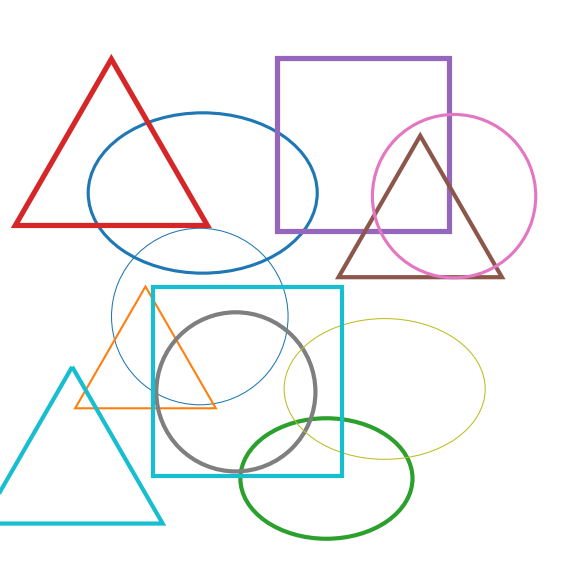[{"shape": "oval", "thickness": 1.5, "radius": 0.99, "center": [0.351, 0.665]}, {"shape": "circle", "thickness": 0.5, "radius": 0.76, "center": [0.346, 0.451]}, {"shape": "triangle", "thickness": 1, "radius": 0.7, "center": [0.252, 0.362]}, {"shape": "oval", "thickness": 2, "radius": 0.75, "center": [0.565, 0.171]}, {"shape": "triangle", "thickness": 2.5, "radius": 0.96, "center": [0.193, 0.705]}, {"shape": "square", "thickness": 2.5, "radius": 0.75, "center": [0.629, 0.749]}, {"shape": "triangle", "thickness": 2, "radius": 0.82, "center": [0.728, 0.601]}, {"shape": "circle", "thickness": 1.5, "radius": 0.71, "center": [0.786, 0.66]}, {"shape": "circle", "thickness": 2, "radius": 0.69, "center": [0.408, 0.321]}, {"shape": "oval", "thickness": 0.5, "radius": 0.87, "center": [0.666, 0.326]}, {"shape": "triangle", "thickness": 2, "radius": 0.9, "center": [0.125, 0.183]}, {"shape": "square", "thickness": 2, "radius": 0.82, "center": [0.428, 0.339]}]